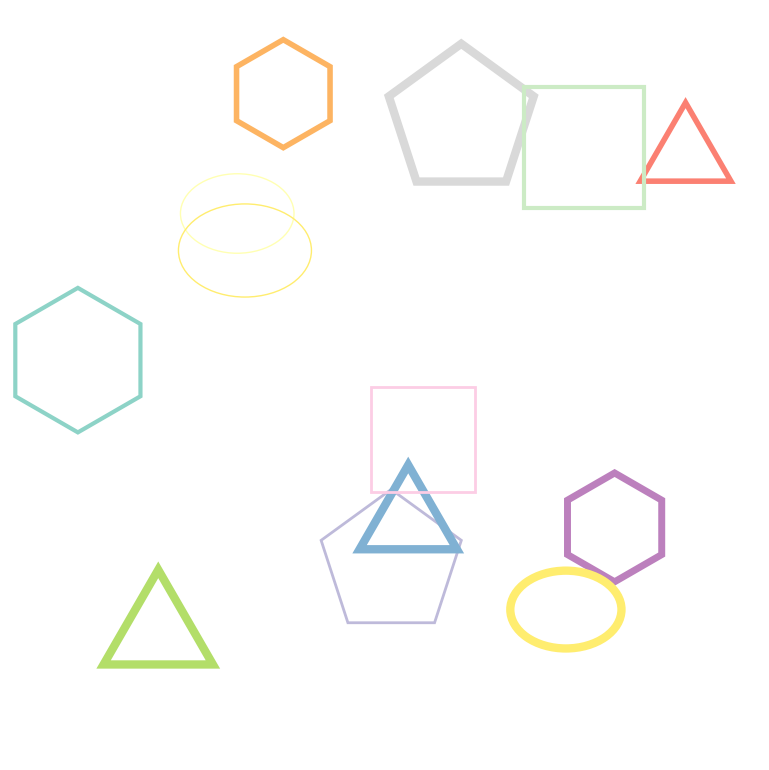[{"shape": "hexagon", "thickness": 1.5, "radius": 0.47, "center": [0.101, 0.532]}, {"shape": "oval", "thickness": 0.5, "radius": 0.37, "center": [0.308, 0.723]}, {"shape": "pentagon", "thickness": 1, "radius": 0.48, "center": [0.508, 0.269]}, {"shape": "triangle", "thickness": 2, "radius": 0.34, "center": [0.89, 0.799]}, {"shape": "triangle", "thickness": 3, "radius": 0.36, "center": [0.53, 0.323]}, {"shape": "hexagon", "thickness": 2, "radius": 0.35, "center": [0.368, 0.878]}, {"shape": "triangle", "thickness": 3, "radius": 0.41, "center": [0.206, 0.178]}, {"shape": "square", "thickness": 1, "radius": 0.34, "center": [0.55, 0.429]}, {"shape": "pentagon", "thickness": 3, "radius": 0.49, "center": [0.599, 0.844]}, {"shape": "hexagon", "thickness": 2.5, "radius": 0.35, "center": [0.798, 0.315]}, {"shape": "square", "thickness": 1.5, "radius": 0.39, "center": [0.759, 0.808]}, {"shape": "oval", "thickness": 3, "radius": 0.36, "center": [0.735, 0.208]}, {"shape": "oval", "thickness": 0.5, "radius": 0.43, "center": [0.318, 0.675]}]